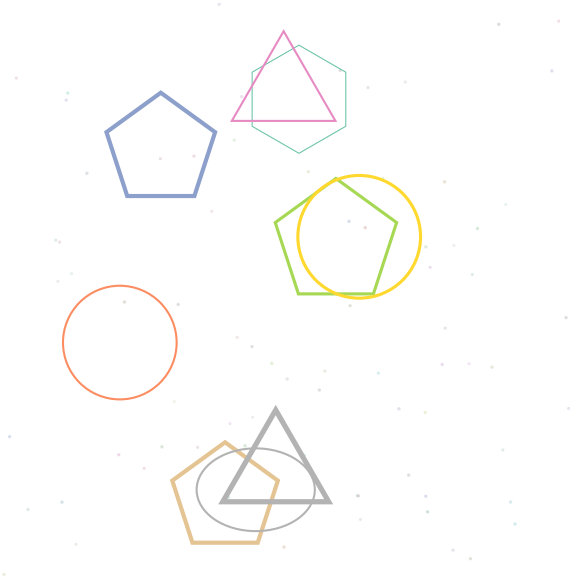[{"shape": "hexagon", "thickness": 0.5, "radius": 0.47, "center": [0.518, 0.827]}, {"shape": "circle", "thickness": 1, "radius": 0.49, "center": [0.207, 0.406]}, {"shape": "pentagon", "thickness": 2, "radius": 0.49, "center": [0.278, 0.74]}, {"shape": "triangle", "thickness": 1, "radius": 0.52, "center": [0.491, 0.842]}, {"shape": "pentagon", "thickness": 1.5, "radius": 0.55, "center": [0.582, 0.58]}, {"shape": "circle", "thickness": 1.5, "radius": 0.53, "center": [0.622, 0.589]}, {"shape": "pentagon", "thickness": 2, "radius": 0.48, "center": [0.39, 0.137]}, {"shape": "triangle", "thickness": 2.5, "radius": 0.53, "center": [0.477, 0.183]}, {"shape": "oval", "thickness": 1, "radius": 0.51, "center": [0.443, 0.151]}]